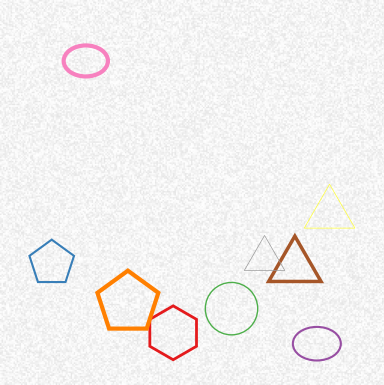[{"shape": "hexagon", "thickness": 2, "radius": 0.35, "center": [0.45, 0.136]}, {"shape": "pentagon", "thickness": 1.5, "radius": 0.3, "center": [0.134, 0.317]}, {"shape": "circle", "thickness": 1, "radius": 0.34, "center": [0.601, 0.198]}, {"shape": "oval", "thickness": 1.5, "radius": 0.31, "center": [0.823, 0.107]}, {"shape": "pentagon", "thickness": 3, "radius": 0.42, "center": [0.332, 0.214]}, {"shape": "triangle", "thickness": 0.5, "radius": 0.38, "center": [0.856, 0.445]}, {"shape": "triangle", "thickness": 2.5, "radius": 0.39, "center": [0.766, 0.308]}, {"shape": "oval", "thickness": 3, "radius": 0.29, "center": [0.223, 0.842]}, {"shape": "triangle", "thickness": 0.5, "radius": 0.3, "center": [0.687, 0.328]}]